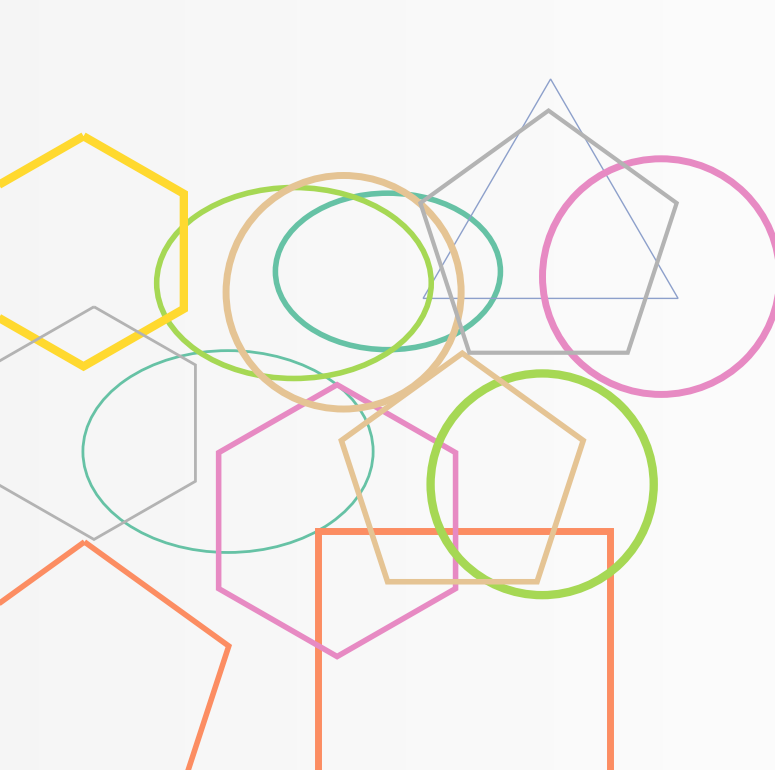[{"shape": "oval", "thickness": 1, "radius": 0.94, "center": [0.294, 0.414]}, {"shape": "oval", "thickness": 2, "radius": 0.73, "center": [0.501, 0.648]}, {"shape": "pentagon", "thickness": 2, "radius": 0.98, "center": [0.109, 0.1]}, {"shape": "square", "thickness": 2.5, "radius": 0.94, "center": [0.599, 0.121]}, {"shape": "triangle", "thickness": 0.5, "radius": 0.95, "center": [0.71, 0.707]}, {"shape": "circle", "thickness": 2.5, "radius": 0.77, "center": [0.853, 0.641]}, {"shape": "hexagon", "thickness": 2, "radius": 0.88, "center": [0.435, 0.324]}, {"shape": "circle", "thickness": 3, "radius": 0.72, "center": [0.7, 0.371]}, {"shape": "oval", "thickness": 2, "radius": 0.89, "center": [0.379, 0.632]}, {"shape": "hexagon", "thickness": 3, "radius": 0.75, "center": [0.108, 0.674]}, {"shape": "circle", "thickness": 2.5, "radius": 0.76, "center": [0.443, 0.62]}, {"shape": "pentagon", "thickness": 2, "radius": 0.82, "center": [0.597, 0.377]}, {"shape": "pentagon", "thickness": 1.5, "radius": 0.87, "center": [0.708, 0.683]}, {"shape": "hexagon", "thickness": 1, "radius": 0.76, "center": [0.121, 0.451]}]